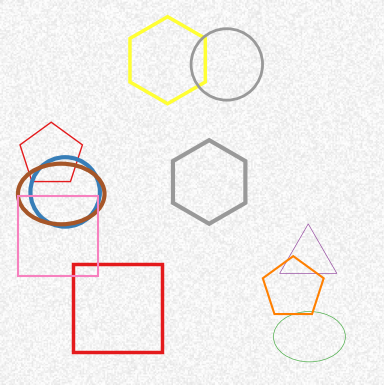[{"shape": "pentagon", "thickness": 1, "radius": 0.43, "center": [0.133, 0.597]}, {"shape": "square", "thickness": 2.5, "radius": 0.57, "center": [0.305, 0.2]}, {"shape": "circle", "thickness": 3, "radius": 0.45, "center": [0.169, 0.502]}, {"shape": "oval", "thickness": 0.5, "radius": 0.47, "center": [0.804, 0.125]}, {"shape": "triangle", "thickness": 0.5, "radius": 0.43, "center": [0.801, 0.333]}, {"shape": "pentagon", "thickness": 1.5, "radius": 0.42, "center": [0.762, 0.252]}, {"shape": "hexagon", "thickness": 2.5, "radius": 0.57, "center": [0.435, 0.844]}, {"shape": "oval", "thickness": 3, "radius": 0.56, "center": [0.159, 0.496]}, {"shape": "square", "thickness": 1.5, "radius": 0.52, "center": [0.15, 0.388]}, {"shape": "hexagon", "thickness": 3, "radius": 0.54, "center": [0.543, 0.527]}, {"shape": "circle", "thickness": 2, "radius": 0.46, "center": [0.589, 0.833]}]